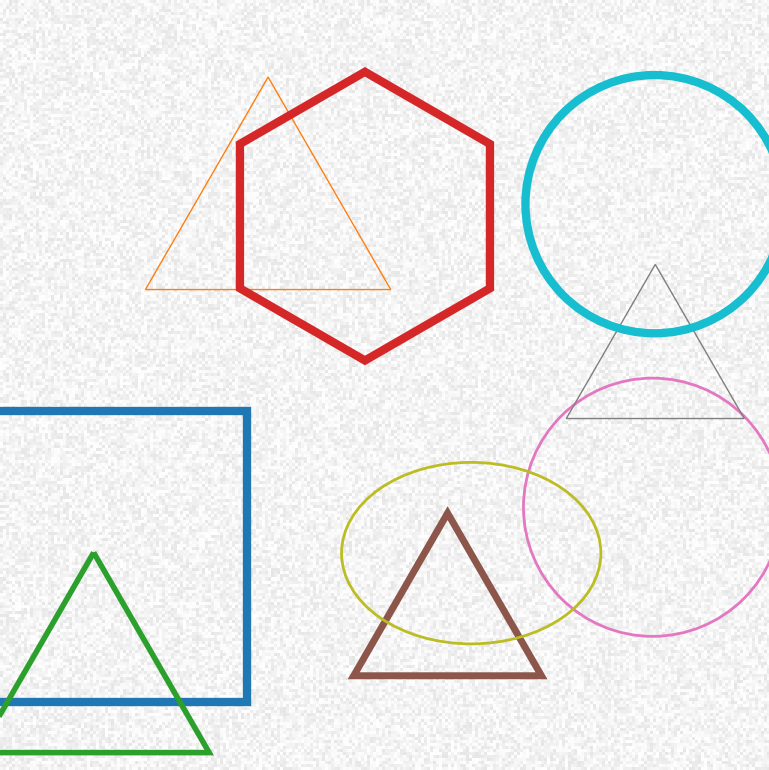[{"shape": "square", "thickness": 3, "radius": 0.95, "center": [0.132, 0.277]}, {"shape": "triangle", "thickness": 0.5, "radius": 0.92, "center": [0.348, 0.716]}, {"shape": "triangle", "thickness": 2, "radius": 0.87, "center": [0.122, 0.109]}, {"shape": "hexagon", "thickness": 3, "radius": 0.94, "center": [0.474, 0.719]}, {"shape": "triangle", "thickness": 2.5, "radius": 0.7, "center": [0.581, 0.193]}, {"shape": "circle", "thickness": 1, "radius": 0.84, "center": [0.848, 0.341]}, {"shape": "triangle", "thickness": 0.5, "radius": 0.67, "center": [0.851, 0.523]}, {"shape": "oval", "thickness": 1, "radius": 0.84, "center": [0.612, 0.282]}, {"shape": "circle", "thickness": 3, "radius": 0.84, "center": [0.85, 0.735]}]